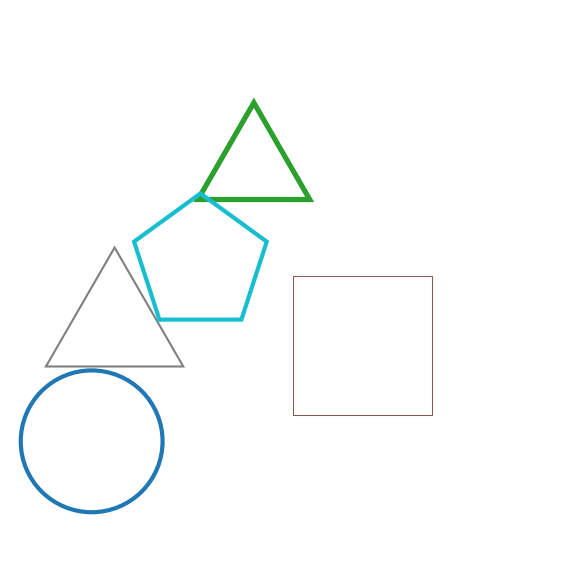[{"shape": "circle", "thickness": 2, "radius": 0.61, "center": [0.159, 0.235]}, {"shape": "triangle", "thickness": 2.5, "radius": 0.56, "center": [0.44, 0.71]}, {"shape": "square", "thickness": 0.5, "radius": 0.6, "center": [0.628, 0.401]}, {"shape": "triangle", "thickness": 1, "radius": 0.69, "center": [0.198, 0.433]}, {"shape": "pentagon", "thickness": 2, "radius": 0.6, "center": [0.347, 0.543]}]